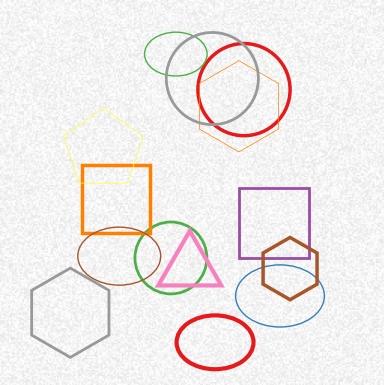[{"shape": "circle", "thickness": 2.5, "radius": 0.6, "center": [0.634, 0.767]}, {"shape": "oval", "thickness": 3, "radius": 0.5, "center": [0.559, 0.111]}, {"shape": "oval", "thickness": 1, "radius": 0.58, "center": [0.727, 0.231]}, {"shape": "oval", "thickness": 1, "radius": 0.41, "center": [0.457, 0.86]}, {"shape": "circle", "thickness": 2, "radius": 0.47, "center": [0.444, 0.33]}, {"shape": "square", "thickness": 2, "radius": 0.45, "center": [0.711, 0.42]}, {"shape": "hexagon", "thickness": 0.5, "radius": 0.59, "center": [0.621, 0.724]}, {"shape": "square", "thickness": 2.5, "radius": 0.44, "center": [0.302, 0.484]}, {"shape": "pentagon", "thickness": 0.5, "radius": 0.54, "center": [0.268, 0.612]}, {"shape": "hexagon", "thickness": 2.5, "radius": 0.4, "center": [0.753, 0.302]}, {"shape": "oval", "thickness": 1, "radius": 0.54, "center": [0.31, 0.335]}, {"shape": "triangle", "thickness": 3, "radius": 0.47, "center": [0.493, 0.306]}, {"shape": "hexagon", "thickness": 2, "radius": 0.58, "center": [0.183, 0.188]}, {"shape": "circle", "thickness": 2, "radius": 0.6, "center": [0.552, 0.796]}]